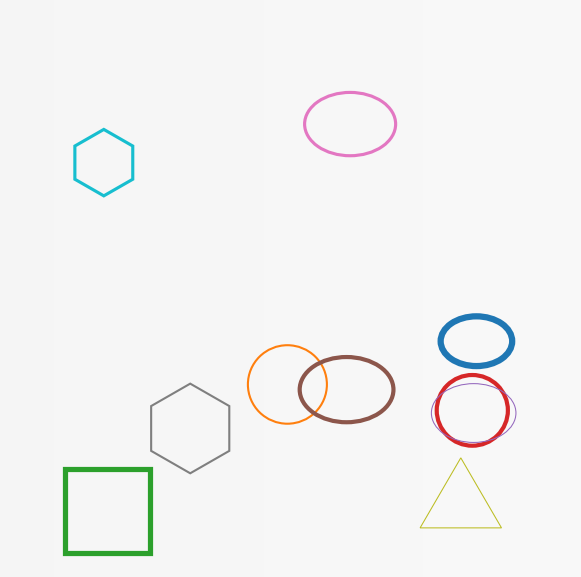[{"shape": "oval", "thickness": 3, "radius": 0.31, "center": [0.82, 0.408]}, {"shape": "circle", "thickness": 1, "radius": 0.34, "center": [0.494, 0.333]}, {"shape": "square", "thickness": 2.5, "radius": 0.36, "center": [0.185, 0.115]}, {"shape": "circle", "thickness": 2, "radius": 0.31, "center": [0.813, 0.289]}, {"shape": "oval", "thickness": 0.5, "radius": 0.36, "center": [0.815, 0.284]}, {"shape": "oval", "thickness": 2, "radius": 0.4, "center": [0.596, 0.324]}, {"shape": "oval", "thickness": 1.5, "radius": 0.39, "center": [0.602, 0.784]}, {"shape": "hexagon", "thickness": 1, "radius": 0.39, "center": [0.327, 0.257]}, {"shape": "triangle", "thickness": 0.5, "radius": 0.4, "center": [0.793, 0.125]}, {"shape": "hexagon", "thickness": 1.5, "radius": 0.29, "center": [0.179, 0.718]}]